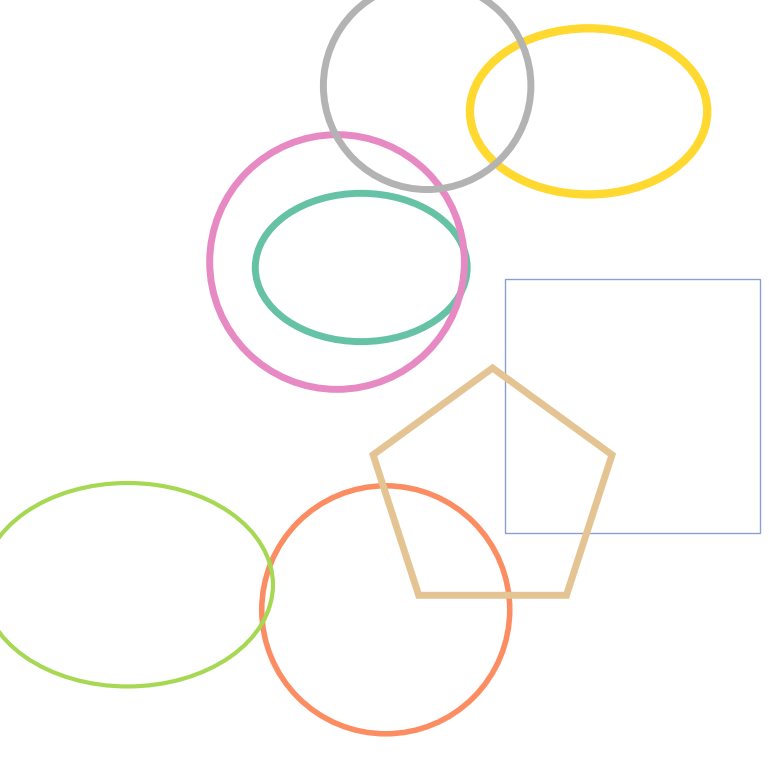[{"shape": "oval", "thickness": 2.5, "radius": 0.69, "center": [0.469, 0.653]}, {"shape": "circle", "thickness": 2, "radius": 0.81, "center": [0.501, 0.208]}, {"shape": "square", "thickness": 0.5, "radius": 0.83, "center": [0.821, 0.473]}, {"shape": "circle", "thickness": 2.5, "radius": 0.83, "center": [0.438, 0.66]}, {"shape": "oval", "thickness": 1.5, "radius": 0.94, "center": [0.166, 0.241]}, {"shape": "oval", "thickness": 3, "radius": 0.77, "center": [0.764, 0.855]}, {"shape": "pentagon", "thickness": 2.5, "radius": 0.82, "center": [0.64, 0.359]}, {"shape": "circle", "thickness": 2.5, "radius": 0.67, "center": [0.555, 0.889]}]